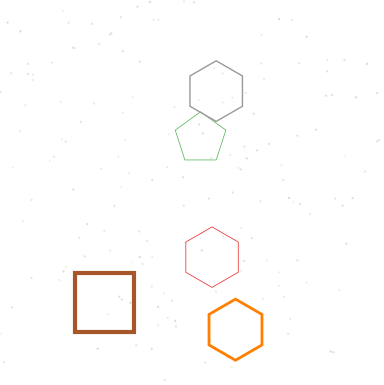[{"shape": "hexagon", "thickness": 0.5, "radius": 0.39, "center": [0.551, 0.332]}, {"shape": "pentagon", "thickness": 0.5, "radius": 0.35, "center": [0.521, 0.64]}, {"shape": "hexagon", "thickness": 2, "radius": 0.4, "center": [0.612, 0.144]}, {"shape": "square", "thickness": 3, "radius": 0.38, "center": [0.272, 0.214]}, {"shape": "hexagon", "thickness": 1, "radius": 0.39, "center": [0.562, 0.763]}]